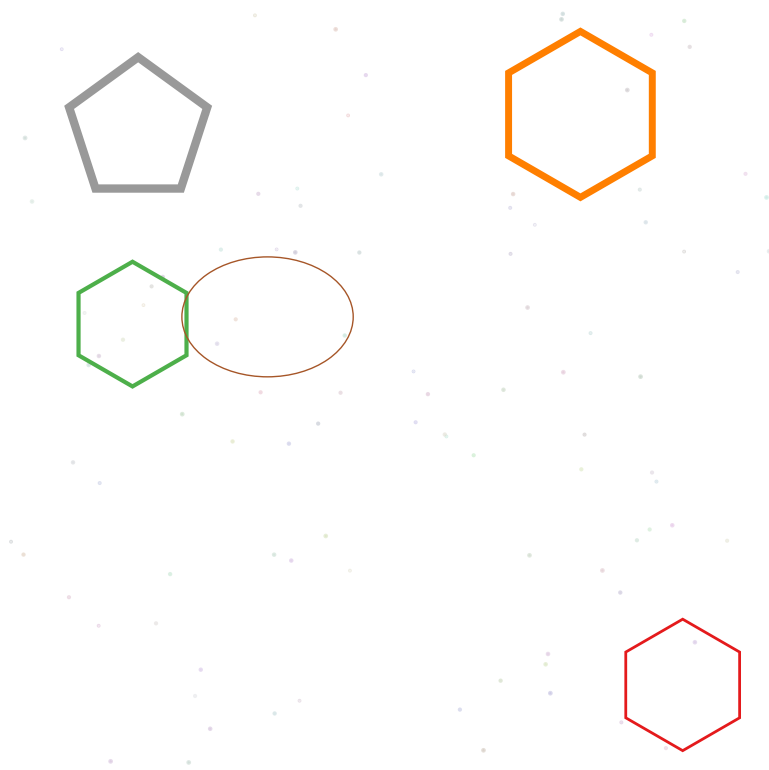[{"shape": "hexagon", "thickness": 1, "radius": 0.43, "center": [0.887, 0.11]}, {"shape": "hexagon", "thickness": 1.5, "radius": 0.4, "center": [0.172, 0.579]}, {"shape": "hexagon", "thickness": 2.5, "radius": 0.54, "center": [0.754, 0.851]}, {"shape": "oval", "thickness": 0.5, "radius": 0.56, "center": [0.347, 0.588]}, {"shape": "pentagon", "thickness": 3, "radius": 0.47, "center": [0.179, 0.831]}]